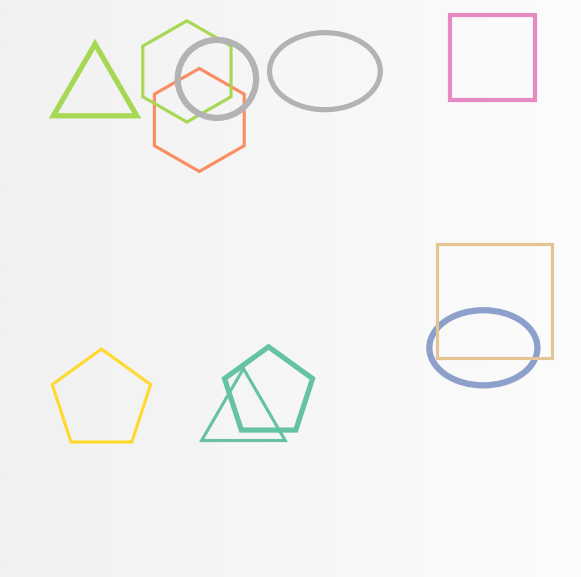[{"shape": "pentagon", "thickness": 2.5, "radius": 0.4, "center": [0.462, 0.319]}, {"shape": "triangle", "thickness": 1.5, "radius": 0.42, "center": [0.419, 0.278]}, {"shape": "hexagon", "thickness": 1.5, "radius": 0.45, "center": [0.343, 0.791]}, {"shape": "oval", "thickness": 3, "radius": 0.46, "center": [0.832, 0.397]}, {"shape": "square", "thickness": 2, "radius": 0.37, "center": [0.847, 0.899]}, {"shape": "triangle", "thickness": 2.5, "radius": 0.41, "center": [0.164, 0.84]}, {"shape": "hexagon", "thickness": 1.5, "radius": 0.44, "center": [0.322, 0.875]}, {"shape": "pentagon", "thickness": 1.5, "radius": 0.44, "center": [0.175, 0.306]}, {"shape": "square", "thickness": 1.5, "radius": 0.49, "center": [0.851, 0.478]}, {"shape": "circle", "thickness": 3, "radius": 0.34, "center": [0.373, 0.862]}, {"shape": "oval", "thickness": 2.5, "radius": 0.48, "center": [0.559, 0.876]}]